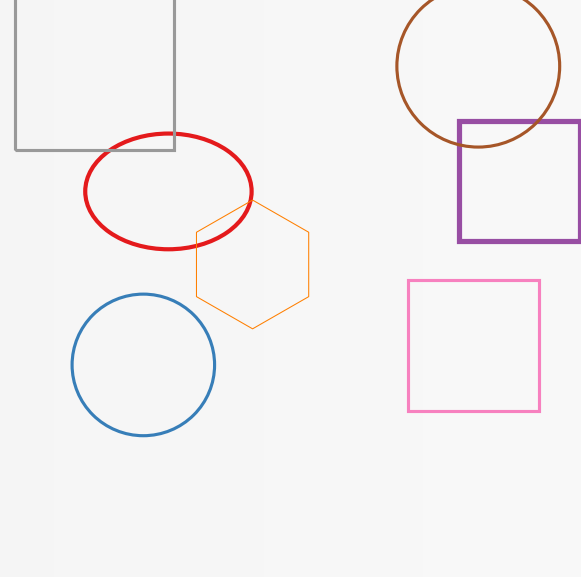[{"shape": "oval", "thickness": 2, "radius": 0.72, "center": [0.29, 0.668]}, {"shape": "circle", "thickness": 1.5, "radius": 0.61, "center": [0.247, 0.367]}, {"shape": "square", "thickness": 2.5, "radius": 0.52, "center": [0.893, 0.685]}, {"shape": "hexagon", "thickness": 0.5, "radius": 0.56, "center": [0.435, 0.541]}, {"shape": "circle", "thickness": 1.5, "radius": 0.7, "center": [0.823, 0.885]}, {"shape": "square", "thickness": 1.5, "radius": 0.57, "center": [0.814, 0.401]}, {"shape": "square", "thickness": 1.5, "radius": 0.68, "center": [0.162, 0.877]}]